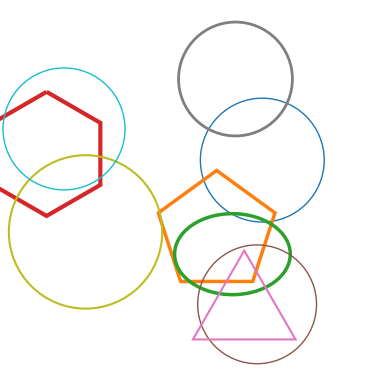[{"shape": "circle", "thickness": 1, "radius": 0.8, "center": [0.681, 0.584]}, {"shape": "pentagon", "thickness": 2.5, "radius": 0.8, "center": [0.563, 0.398]}, {"shape": "oval", "thickness": 2.5, "radius": 0.75, "center": [0.604, 0.34]}, {"shape": "hexagon", "thickness": 3, "radius": 0.81, "center": [0.121, 0.6]}, {"shape": "circle", "thickness": 1, "radius": 0.77, "center": [0.668, 0.21]}, {"shape": "triangle", "thickness": 1.5, "radius": 0.77, "center": [0.634, 0.195]}, {"shape": "circle", "thickness": 2, "radius": 0.74, "center": [0.612, 0.795]}, {"shape": "circle", "thickness": 1.5, "radius": 1.0, "center": [0.222, 0.398]}, {"shape": "circle", "thickness": 1, "radius": 0.79, "center": [0.166, 0.665]}]